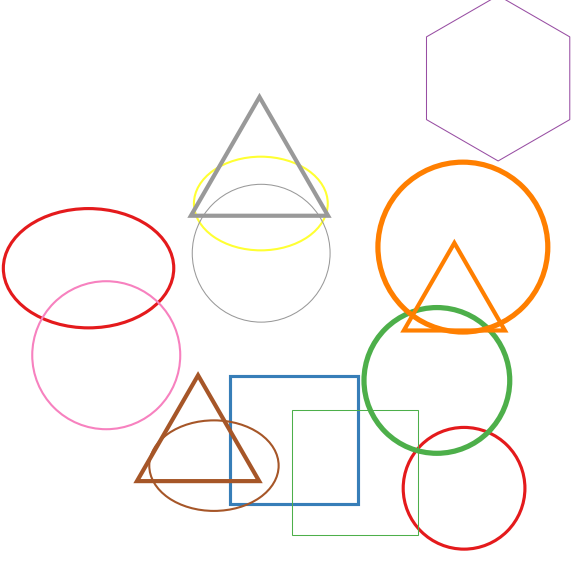[{"shape": "circle", "thickness": 1.5, "radius": 0.53, "center": [0.804, 0.154]}, {"shape": "oval", "thickness": 1.5, "radius": 0.74, "center": [0.153, 0.535]}, {"shape": "square", "thickness": 1.5, "radius": 0.55, "center": [0.51, 0.236]}, {"shape": "circle", "thickness": 2.5, "radius": 0.63, "center": [0.756, 0.34]}, {"shape": "square", "thickness": 0.5, "radius": 0.54, "center": [0.615, 0.181]}, {"shape": "hexagon", "thickness": 0.5, "radius": 0.72, "center": [0.863, 0.864]}, {"shape": "circle", "thickness": 2.5, "radius": 0.74, "center": [0.801, 0.571]}, {"shape": "triangle", "thickness": 2, "radius": 0.51, "center": [0.787, 0.477]}, {"shape": "oval", "thickness": 1, "radius": 0.58, "center": [0.452, 0.647]}, {"shape": "oval", "thickness": 1, "radius": 0.56, "center": [0.37, 0.193]}, {"shape": "triangle", "thickness": 2, "radius": 0.61, "center": [0.343, 0.227]}, {"shape": "circle", "thickness": 1, "radius": 0.64, "center": [0.184, 0.384]}, {"shape": "triangle", "thickness": 2, "radius": 0.69, "center": [0.449, 0.694]}, {"shape": "circle", "thickness": 0.5, "radius": 0.6, "center": [0.452, 0.561]}]